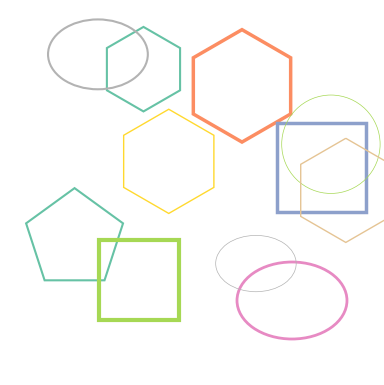[{"shape": "hexagon", "thickness": 1.5, "radius": 0.55, "center": [0.373, 0.82]}, {"shape": "pentagon", "thickness": 1.5, "radius": 0.66, "center": [0.194, 0.379]}, {"shape": "hexagon", "thickness": 2.5, "radius": 0.73, "center": [0.629, 0.777]}, {"shape": "square", "thickness": 2.5, "radius": 0.58, "center": [0.836, 0.565]}, {"shape": "oval", "thickness": 2, "radius": 0.71, "center": [0.758, 0.219]}, {"shape": "square", "thickness": 3, "radius": 0.52, "center": [0.361, 0.272]}, {"shape": "circle", "thickness": 0.5, "radius": 0.64, "center": [0.86, 0.625]}, {"shape": "hexagon", "thickness": 1, "radius": 0.68, "center": [0.438, 0.581]}, {"shape": "hexagon", "thickness": 1, "radius": 0.68, "center": [0.898, 0.506]}, {"shape": "oval", "thickness": 1.5, "radius": 0.65, "center": [0.254, 0.859]}, {"shape": "oval", "thickness": 0.5, "radius": 0.52, "center": [0.665, 0.315]}]